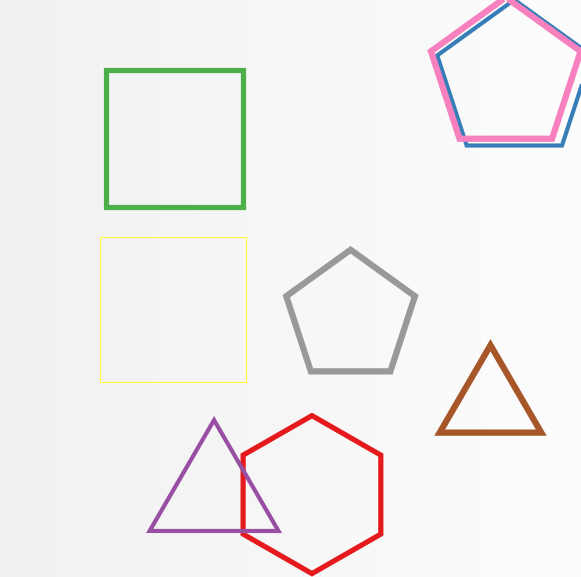[{"shape": "hexagon", "thickness": 2.5, "radius": 0.68, "center": [0.537, 0.143]}, {"shape": "pentagon", "thickness": 2, "radius": 0.7, "center": [0.885, 0.86]}, {"shape": "square", "thickness": 2.5, "radius": 0.59, "center": [0.3, 0.759]}, {"shape": "triangle", "thickness": 2, "radius": 0.64, "center": [0.368, 0.144]}, {"shape": "square", "thickness": 0.5, "radius": 0.63, "center": [0.298, 0.464]}, {"shape": "triangle", "thickness": 3, "radius": 0.5, "center": [0.844, 0.3]}, {"shape": "pentagon", "thickness": 3, "radius": 0.68, "center": [0.87, 0.868]}, {"shape": "pentagon", "thickness": 3, "radius": 0.58, "center": [0.603, 0.45]}]